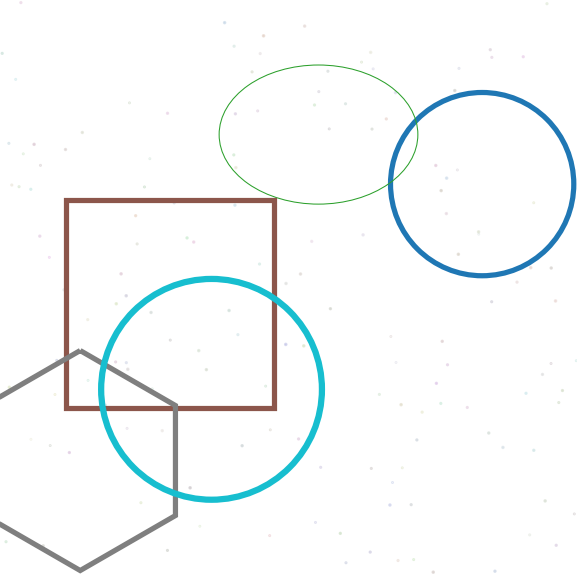[{"shape": "circle", "thickness": 2.5, "radius": 0.79, "center": [0.835, 0.68]}, {"shape": "oval", "thickness": 0.5, "radius": 0.86, "center": [0.552, 0.766]}, {"shape": "square", "thickness": 2.5, "radius": 0.9, "center": [0.294, 0.473]}, {"shape": "hexagon", "thickness": 2.5, "radius": 0.95, "center": [0.139, 0.202]}, {"shape": "circle", "thickness": 3, "radius": 0.96, "center": [0.366, 0.325]}]